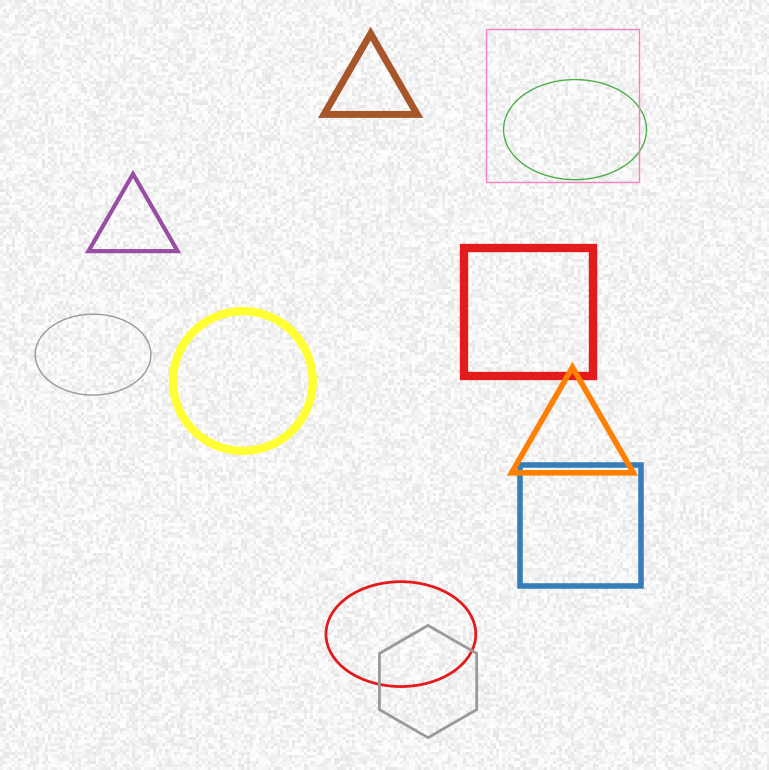[{"shape": "square", "thickness": 3, "radius": 0.42, "center": [0.687, 0.595]}, {"shape": "oval", "thickness": 1, "radius": 0.49, "center": [0.521, 0.176]}, {"shape": "square", "thickness": 2, "radius": 0.39, "center": [0.754, 0.318]}, {"shape": "oval", "thickness": 0.5, "radius": 0.46, "center": [0.747, 0.832]}, {"shape": "triangle", "thickness": 1.5, "radius": 0.33, "center": [0.173, 0.707]}, {"shape": "triangle", "thickness": 2, "radius": 0.46, "center": [0.743, 0.432]}, {"shape": "circle", "thickness": 3, "radius": 0.45, "center": [0.315, 0.505]}, {"shape": "triangle", "thickness": 2.5, "radius": 0.35, "center": [0.481, 0.886]}, {"shape": "square", "thickness": 0.5, "radius": 0.5, "center": [0.731, 0.863]}, {"shape": "hexagon", "thickness": 1, "radius": 0.36, "center": [0.556, 0.115]}, {"shape": "oval", "thickness": 0.5, "radius": 0.38, "center": [0.121, 0.539]}]